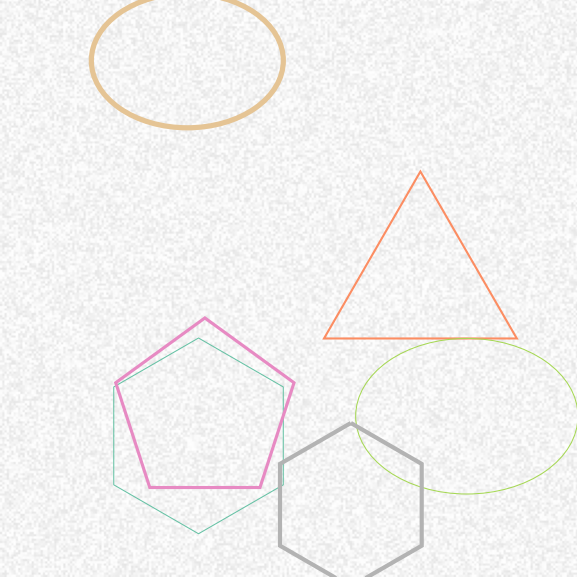[{"shape": "hexagon", "thickness": 0.5, "radius": 0.85, "center": [0.344, 0.244]}, {"shape": "triangle", "thickness": 1, "radius": 0.96, "center": [0.728, 0.509]}, {"shape": "pentagon", "thickness": 1.5, "radius": 0.81, "center": [0.355, 0.286]}, {"shape": "oval", "thickness": 0.5, "radius": 0.96, "center": [0.808, 0.278]}, {"shape": "oval", "thickness": 2.5, "radius": 0.83, "center": [0.324, 0.894]}, {"shape": "hexagon", "thickness": 2, "radius": 0.71, "center": [0.608, 0.125]}]